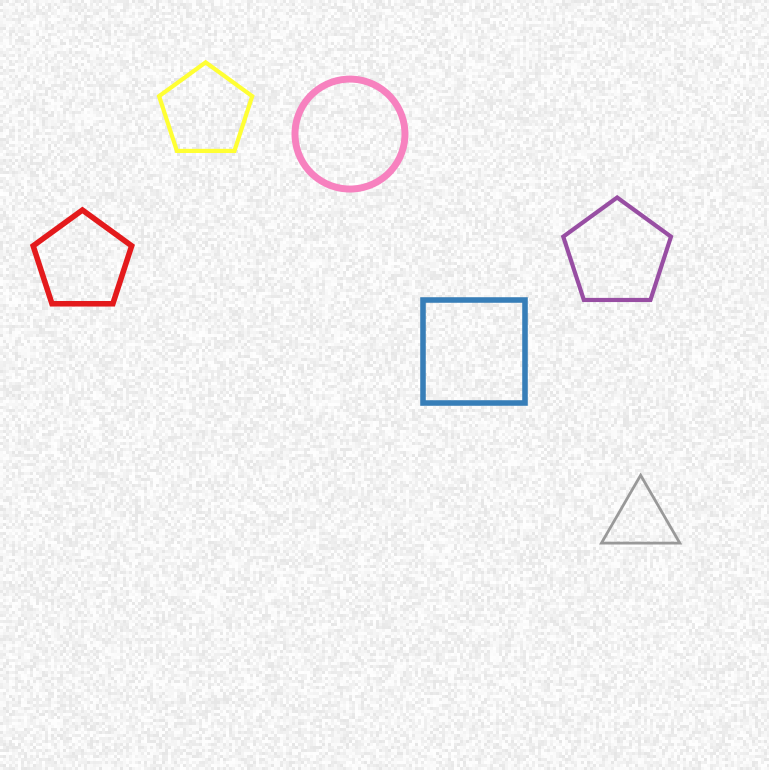[{"shape": "pentagon", "thickness": 2, "radius": 0.34, "center": [0.107, 0.66]}, {"shape": "square", "thickness": 2, "radius": 0.33, "center": [0.616, 0.543]}, {"shape": "pentagon", "thickness": 1.5, "radius": 0.37, "center": [0.801, 0.67]}, {"shape": "pentagon", "thickness": 1.5, "radius": 0.32, "center": [0.267, 0.855]}, {"shape": "circle", "thickness": 2.5, "radius": 0.36, "center": [0.455, 0.826]}, {"shape": "triangle", "thickness": 1, "radius": 0.29, "center": [0.832, 0.324]}]